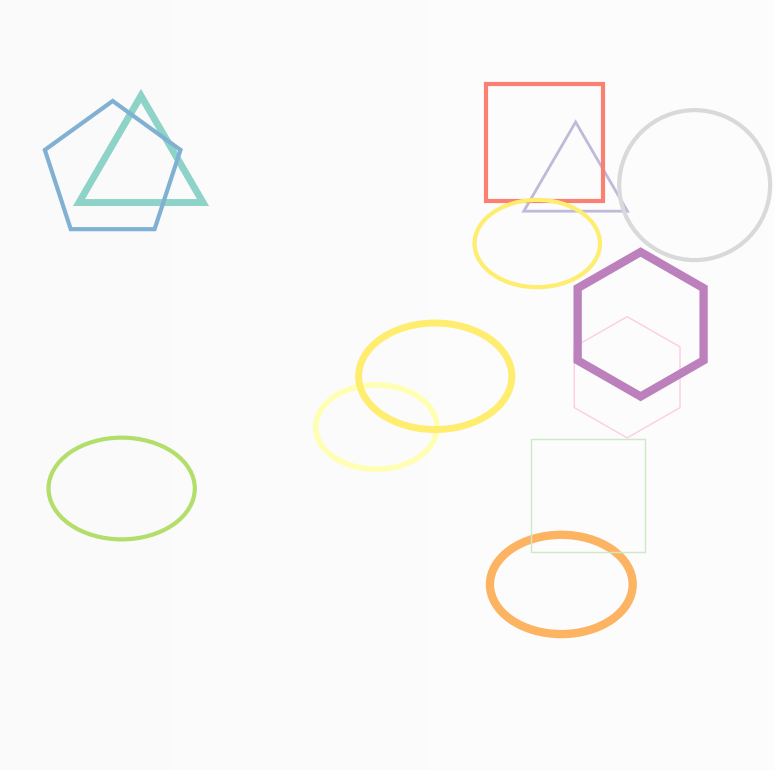[{"shape": "triangle", "thickness": 2.5, "radius": 0.46, "center": [0.182, 0.783]}, {"shape": "oval", "thickness": 2, "radius": 0.39, "center": [0.485, 0.445]}, {"shape": "triangle", "thickness": 1, "radius": 0.39, "center": [0.743, 0.764]}, {"shape": "square", "thickness": 1.5, "radius": 0.38, "center": [0.702, 0.815]}, {"shape": "pentagon", "thickness": 1.5, "radius": 0.46, "center": [0.145, 0.777]}, {"shape": "oval", "thickness": 3, "radius": 0.46, "center": [0.724, 0.241]}, {"shape": "oval", "thickness": 1.5, "radius": 0.47, "center": [0.157, 0.366]}, {"shape": "hexagon", "thickness": 0.5, "radius": 0.39, "center": [0.809, 0.51]}, {"shape": "circle", "thickness": 1.5, "radius": 0.49, "center": [0.896, 0.76]}, {"shape": "hexagon", "thickness": 3, "radius": 0.47, "center": [0.827, 0.579]}, {"shape": "square", "thickness": 0.5, "radius": 0.37, "center": [0.758, 0.357]}, {"shape": "oval", "thickness": 1.5, "radius": 0.4, "center": [0.693, 0.684]}, {"shape": "oval", "thickness": 2.5, "radius": 0.49, "center": [0.562, 0.511]}]